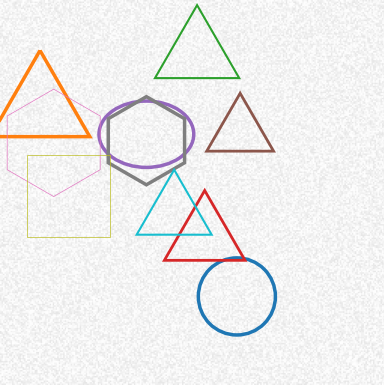[{"shape": "circle", "thickness": 2.5, "radius": 0.5, "center": [0.615, 0.23]}, {"shape": "triangle", "thickness": 2.5, "radius": 0.75, "center": [0.104, 0.72]}, {"shape": "triangle", "thickness": 1.5, "radius": 0.63, "center": [0.512, 0.86]}, {"shape": "triangle", "thickness": 2, "radius": 0.6, "center": [0.532, 0.384]}, {"shape": "oval", "thickness": 2.5, "radius": 0.62, "center": [0.38, 0.651]}, {"shape": "triangle", "thickness": 2, "radius": 0.5, "center": [0.624, 0.658]}, {"shape": "hexagon", "thickness": 0.5, "radius": 0.7, "center": [0.139, 0.629]}, {"shape": "hexagon", "thickness": 2.5, "radius": 0.57, "center": [0.38, 0.634]}, {"shape": "square", "thickness": 0.5, "radius": 0.54, "center": [0.178, 0.491]}, {"shape": "triangle", "thickness": 1.5, "radius": 0.56, "center": [0.452, 0.447]}]